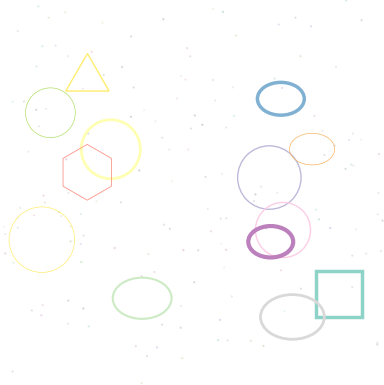[{"shape": "square", "thickness": 2.5, "radius": 0.29, "center": [0.881, 0.237]}, {"shape": "circle", "thickness": 2, "radius": 0.38, "center": [0.288, 0.612]}, {"shape": "circle", "thickness": 1, "radius": 0.41, "center": [0.7, 0.539]}, {"shape": "hexagon", "thickness": 0.5, "radius": 0.36, "center": [0.227, 0.552]}, {"shape": "oval", "thickness": 2.5, "radius": 0.3, "center": [0.729, 0.743]}, {"shape": "oval", "thickness": 0.5, "radius": 0.29, "center": [0.811, 0.613]}, {"shape": "circle", "thickness": 0.5, "radius": 0.32, "center": [0.131, 0.707]}, {"shape": "circle", "thickness": 1, "radius": 0.36, "center": [0.735, 0.403]}, {"shape": "oval", "thickness": 2, "radius": 0.41, "center": [0.76, 0.177]}, {"shape": "oval", "thickness": 3, "radius": 0.29, "center": [0.703, 0.372]}, {"shape": "oval", "thickness": 1.5, "radius": 0.38, "center": [0.369, 0.225]}, {"shape": "triangle", "thickness": 1, "radius": 0.33, "center": [0.227, 0.796]}, {"shape": "circle", "thickness": 0.5, "radius": 0.43, "center": [0.109, 0.378]}]